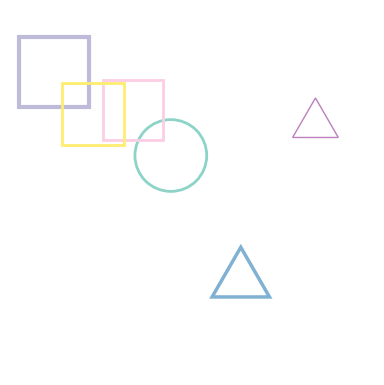[{"shape": "circle", "thickness": 2, "radius": 0.47, "center": [0.444, 0.596]}, {"shape": "square", "thickness": 3, "radius": 0.46, "center": [0.141, 0.813]}, {"shape": "triangle", "thickness": 2.5, "radius": 0.43, "center": [0.625, 0.272]}, {"shape": "square", "thickness": 2, "radius": 0.39, "center": [0.346, 0.715]}, {"shape": "triangle", "thickness": 1, "radius": 0.34, "center": [0.819, 0.677]}, {"shape": "square", "thickness": 2, "radius": 0.4, "center": [0.242, 0.705]}]